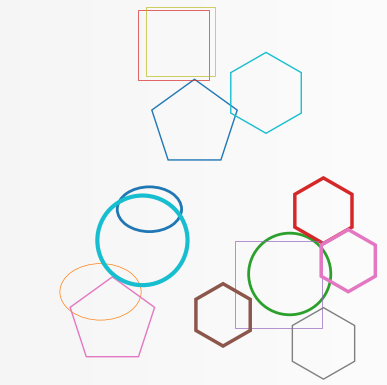[{"shape": "pentagon", "thickness": 1, "radius": 0.58, "center": [0.502, 0.678]}, {"shape": "oval", "thickness": 2, "radius": 0.42, "center": [0.386, 0.457]}, {"shape": "oval", "thickness": 0.5, "radius": 0.52, "center": [0.259, 0.242]}, {"shape": "circle", "thickness": 2, "radius": 0.53, "center": [0.748, 0.288]}, {"shape": "hexagon", "thickness": 2.5, "radius": 0.43, "center": [0.835, 0.453]}, {"shape": "square", "thickness": 0.5, "radius": 0.46, "center": [0.447, 0.883]}, {"shape": "square", "thickness": 0.5, "radius": 0.56, "center": [0.719, 0.262]}, {"shape": "hexagon", "thickness": 2.5, "radius": 0.4, "center": [0.576, 0.182]}, {"shape": "pentagon", "thickness": 1, "radius": 0.57, "center": [0.29, 0.166]}, {"shape": "hexagon", "thickness": 2.5, "radius": 0.4, "center": [0.899, 0.323]}, {"shape": "hexagon", "thickness": 1, "radius": 0.46, "center": [0.835, 0.108]}, {"shape": "square", "thickness": 0.5, "radius": 0.45, "center": [0.465, 0.893]}, {"shape": "circle", "thickness": 3, "radius": 0.58, "center": [0.368, 0.376]}, {"shape": "hexagon", "thickness": 1, "radius": 0.53, "center": [0.687, 0.759]}]